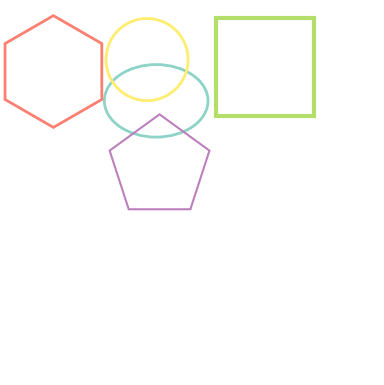[{"shape": "oval", "thickness": 2, "radius": 0.67, "center": [0.406, 0.738]}, {"shape": "hexagon", "thickness": 2, "radius": 0.73, "center": [0.139, 0.814]}, {"shape": "square", "thickness": 3, "radius": 0.64, "center": [0.689, 0.826]}, {"shape": "pentagon", "thickness": 1.5, "radius": 0.68, "center": [0.414, 0.567]}, {"shape": "circle", "thickness": 2, "radius": 0.53, "center": [0.382, 0.845]}]